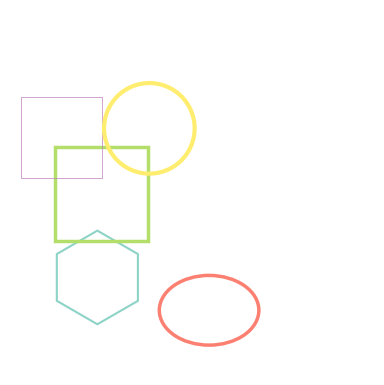[{"shape": "hexagon", "thickness": 1.5, "radius": 0.61, "center": [0.253, 0.279]}, {"shape": "oval", "thickness": 2.5, "radius": 0.65, "center": [0.543, 0.194]}, {"shape": "square", "thickness": 2.5, "radius": 0.61, "center": [0.264, 0.496]}, {"shape": "square", "thickness": 0.5, "radius": 0.53, "center": [0.16, 0.644]}, {"shape": "circle", "thickness": 3, "radius": 0.59, "center": [0.388, 0.667]}]